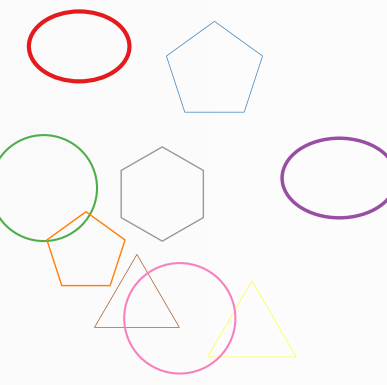[{"shape": "oval", "thickness": 3, "radius": 0.65, "center": [0.204, 0.879]}, {"shape": "pentagon", "thickness": 0.5, "radius": 0.65, "center": [0.554, 0.814]}, {"shape": "circle", "thickness": 1.5, "radius": 0.69, "center": [0.113, 0.511]}, {"shape": "oval", "thickness": 2.5, "radius": 0.74, "center": [0.876, 0.538]}, {"shape": "pentagon", "thickness": 1, "radius": 0.53, "center": [0.222, 0.344]}, {"shape": "triangle", "thickness": 0.5, "radius": 0.66, "center": [0.65, 0.139]}, {"shape": "triangle", "thickness": 0.5, "radius": 0.63, "center": [0.353, 0.213]}, {"shape": "circle", "thickness": 1.5, "radius": 0.72, "center": [0.464, 0.173]}, {"shape": "hexagon", "thickness": 1, "radius": 0.61, "center": [0.419, 0.496]}]